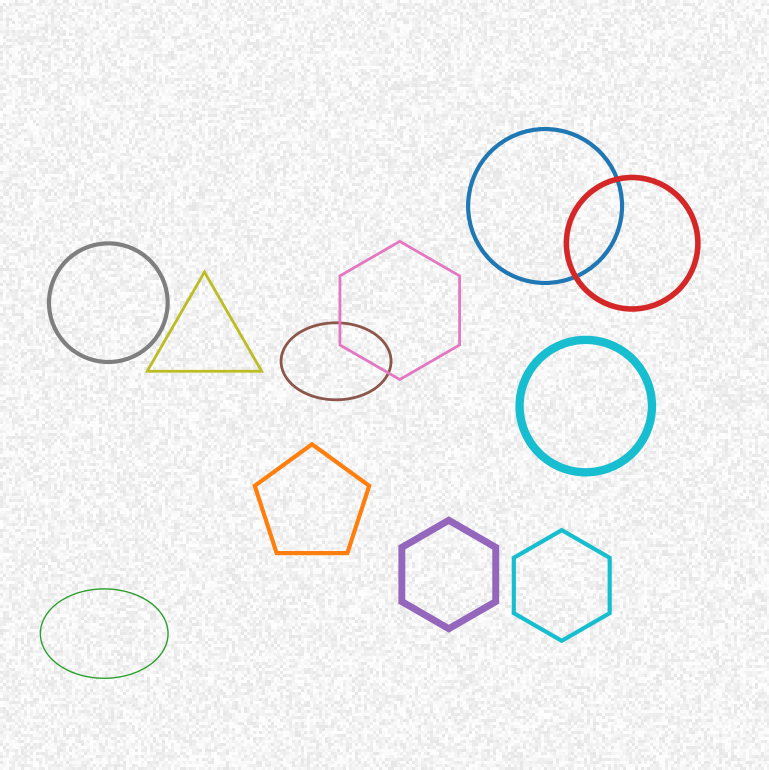[{"shape": "circle", "thickness": 1.5, "radius": 0.5, "center": [0.708, 0.732]}, {"shape": "pentagon", "thickness": 1.5, "radius": 0.39, "center": [0.405, 0.345]}, {"shape": "oval", "thickness": 0.5, "radius": 0.41, "center": [0.135, 0.177]}, {"shape": "circle", "thickness": 2, "radius": 0.43, "center": [0.821, 0.684]}, {"shape": "hexagon", "thickness": 2.5, "radius": 0.35, "center": [0.583, 0.254]}, {"shape": "oval", "thickness": 1, "radius": 0.36, "center": [0.436, 0.531]}, {"shape": "hexagon", "thickness": 1, "radius": 0.45, "center": [0.519, 0.597]}, {"shape": "circle", "thickness": 1.5, "radius": 0.39, "center": [0.141, 0.607]}, {"shape": "triangle", "thickness": 1, "radius": 0.43, "center": [0.266, 0.561]}, {"shape": "hexagon", "thickness": 1.5, "radius": 0.36, "center": [0.73, 0.24]}, {"shape": "circle", "thickness": 3, "radius": 0.43, "center": [0.761, 0.473]}]